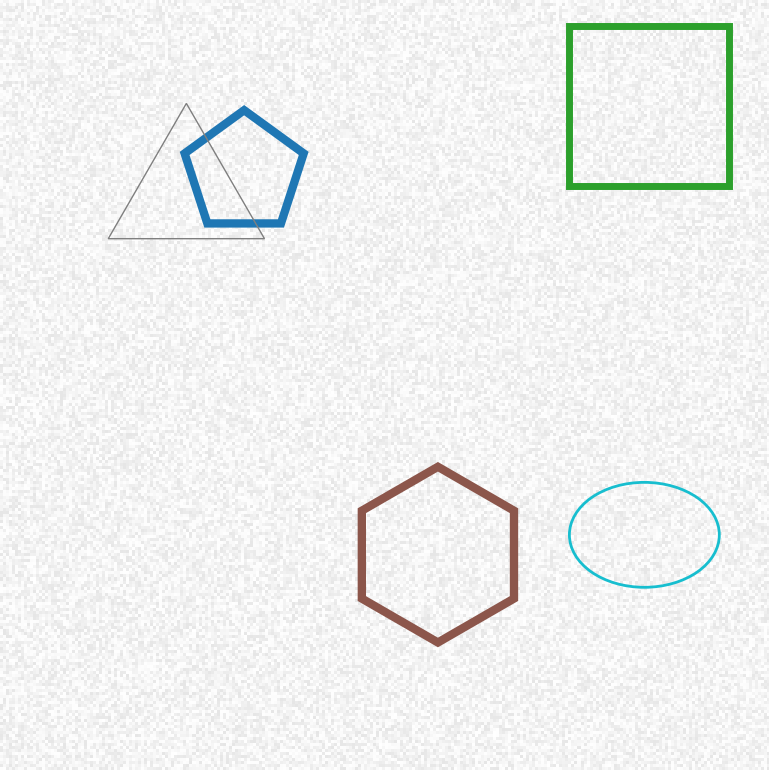[{"shape": "pentagon", "thickness": 3, "radius": 0.41, "center": [0.317, 0.776]}, {"shape": "square", "thickness": 2.5, "radius": 0.52, "center": [0.843, 0.862]}, {"shape": "hexagon", "thickness": 3, "radius": 0.57, "center": [0.569, 0.28]}, {"shape": "triangle", "thickness": 0.5, "radius": 0.59, "center": [0.242, 0.749]}, {"shape": "oval", "thickness": 1, "radius": 0.49, "center": [0.837, 0.305]}]